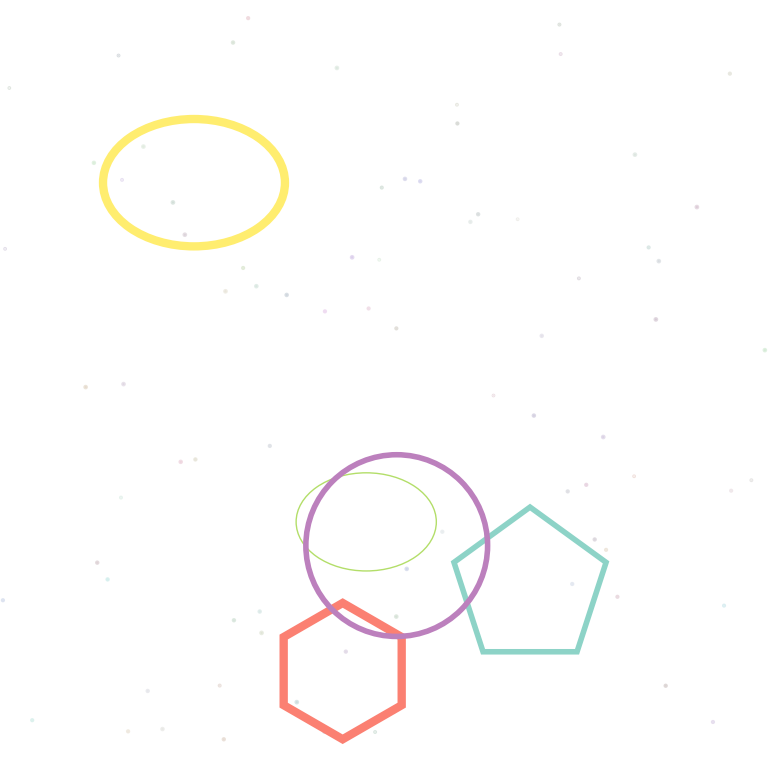[{"shape": "pentagon", "thickness": 2, "radius": 0.52, "center": [0.688, 0.238]}, {"shape": "hexagon", "thickness": 3, "radius": 0.44, "center": [0.445, 0.128]}, {"shape": "oval", "thickness": 0.5, "radius": 0.46, "center": [0.476, 0.322]}, {"shape": "circle", "thickness": 2, "radius": 0.59, "center": [0.515, 0.291]}, {"shape": "oval", "thickness": 3, "radius": 0.59, "center": [0.252, 0.763]}]